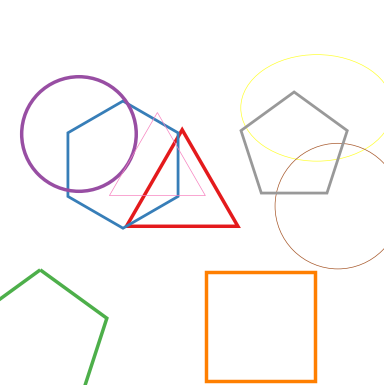[{"shape": "triangle", "thickness": 2.5, "radius": 0.84, "center": [0.473, 0.496]}, {"shape": "hexagon", "thickness": 2, "radius": 0.83, "center": [0.319, 0.572]}, {"shape": "pentagon", "thickness": 2.5, "radius": 0.91, "center": [0.104, 0.117]}, {"shape": "circle", "thickness": 2.5, "radius": 0.74, "center": [0.205, 0.652]}, {"shape": "square", "thickness": 2.5, "radius": 0.71, "center": [0.678, 0.151]}, {"shape": "oval", "thickness": 0.5, "radius": 0.99, "center": [0.823, 0.72]}, {"shape": "circle", "thickness": 0.5, "radius": 0.82, "center": [0.878, 0.465]}, {"shape": "triangle", "thickness": 0.5, "radius": 0.72, "center": [0.409, 0.564]}, {"shape": "pentagon", "thickness": 2, "radius": 0.73, "center": [0.764, 0.616]}]